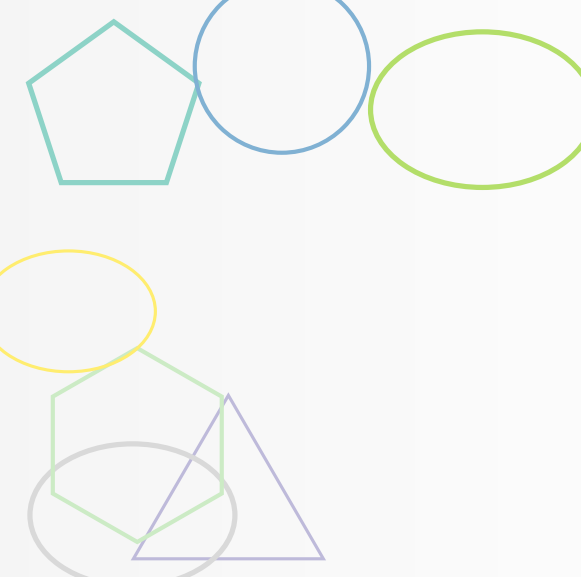[{"shape": "pentagon", "thickness": 2.5, "radius": 0.77, "center": [0.196, 0.807]}, {"shape": "triangle", "thickness": 1.5, "radius": 0.94, "center": [0.393, 0.126]}, {"shape": "circle", "thickness": 2, "radius": 0.75, "center": [0.485, 0.885]}, {"shape": "oval", "thickness": 2.5, "radius": 0.96, "center": [0.83, 0.809]}, {"shape": "oval", "thickness": 2.5, "radius": 0.88, "center": [0.228, 0.107]}, {"shape": "hexagon", "thickness": 2, "radius": 0.84, "center": [0.236, 0.228]}, {"shape": "oval", "thickness": 1.5, "radius": 0.75, "center": [0.118, 0.46]}]